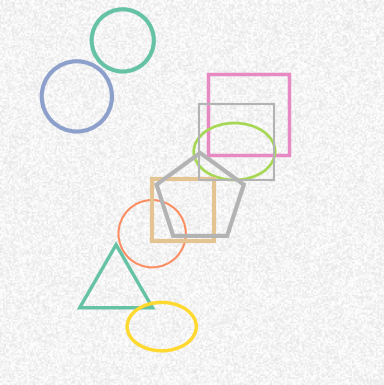[{"shape": "circle", "thickness": 3, "radius": 0.4, "center": [0.319, 0.895]}, {"shape": "triangle", "thickness": 2.5, "radius": 0.55, "center": [0.302, 0.255]}, {"shape": "circle", "thickness": 1.5, "radius": 0.44, "center": [0.395, 0.393]}, {"shape": "circle", "thickness": 3, "radius": 0.46, "center": [0.2, 0.75]}, {"shape": "square", "thickness": 2.5, "radius": 0.53, "center": [0.645, 0.703]}, {"shape": "oval", "thickness": 2, "radius": 0.53, "center": [0.609, 0.606]}, {"shape": "oval", "thickness": 2.5, "radius": 0.45, "center": [0.42, 0.152]}, {"shape": "square", "thickness": 3, "radius": 0.4, "center": [0.474, 0.455]}, {"shape": "square", "thickness": 1.5, "radius": 0.49, "center": [0.614, 0.631]}, {"shape": "pentagon", "thickness": 3, "radius": 0.6, "center": [0.52, 0.484]}]